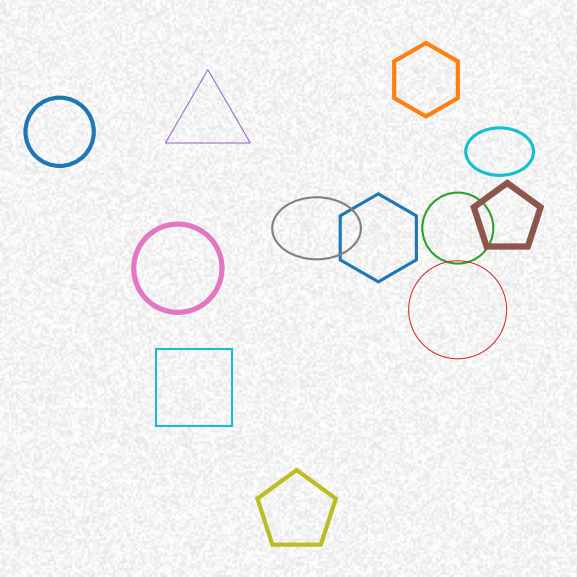[{"shape": "circle", "thickness": 2, "radius": 0.3, "center": [0.103, 0.771]}, {"shape": "hexagon", "thickness": 1.5, "radius": 0.38, "center": [0.655, 0.587]}, {"shape": "hexagon", "thickness": 2, "radius": 0.32, "center": [0.738, 0.861]}, {"shape": "circle", "thickness": 1, "radius": 0.31, "center": [0.793, 0.604]}, {"shape": "circle", "thickness": 0.5, "radius": 0.42, "center": [0.793, 0.463]}, {"shape": "triangle", "thickness": 0.5, "radius": 0.42, "center": [0.36, 0.794]}, {"shape": "pentagon", "thickness": 3, "radius": 0.3, "center": [0.878, 0.621]}, {"shape": "circle", "thickness": 2.5, "radius": 0.38, "center": [0.308, 0.535]}, {"shape": "oval", "thickness": 1, "radius": 0.38, "center": [0.548, 0.604]}, {"shape": "pentagon", "thickness": 2, "radius": 0.36, "center": [0.514, 0.114]}, {"shape": "square", "thickness": 1, "radius": 0.33, "center": [0.336, 0.328]}, {"shape": "oval", "thickness": 1.5, "radius": 0.29, "center": [0.865, 0.737]}]